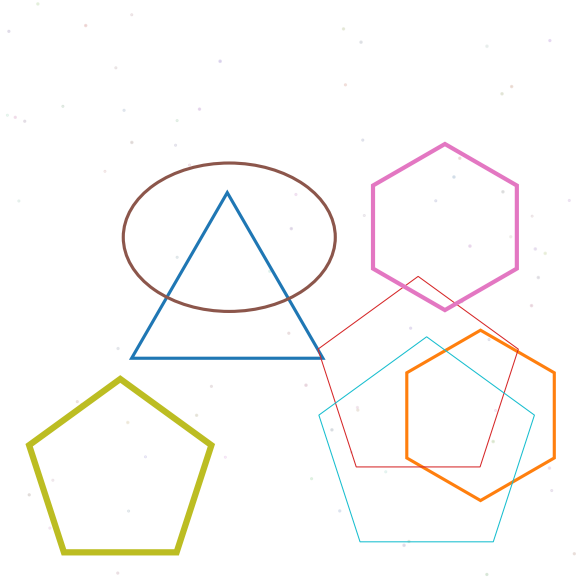[{"shape": "triangle", "thickness": 1.5, "radius": 0.96, "center": [0.394, 0.474]}, {"shape": "hexagon", "thickness": 1.5, "radius": 0.74, "center": [0.832, 0.28]}, {"shape": "pentagon", "thickness": 0.5, "radius": 0.91, "center": [0.724, 0.338]}, {"shape": "oval", "thickness": 1.5, "radius": 0.92, "center": [0.397, 0.588]}, {"shape": "hexagon", "thickness": 2, "radius": 0.72, "center": [0.77, 0.606]}, {"shape": "pentagon", "thickness": 3, "radius": 0.83, "center": [0.208, 0.177]}, {"shape": "pentagon", "thickness": 0.5, "radius": 0.98, "center": [0.739, 0.22]}]